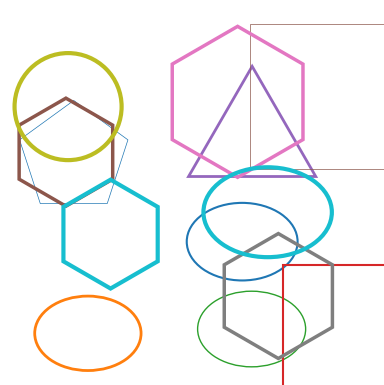[{"shape": "oval", "thickness": 1.5, "radius": 0.72, "center": [0.629, 0.372]}, {"shape": "pentagon", "thickness": 0.5, "radius": 0.74, "center": [0.192, 0.591]}, {"shape": "oval", "thickness": 2, "radius": 0.69, "center": [0.228, 0.134]}, {"shape": "oval", "thickness": 1, "radius": 0.7, "center": [0.654, 0.145]}, {"shape": "square", "thickness": 1.5, "radius": 0.82, "center": [0.898, 0.147]}, {"shape": "triangle", "thickness": 2, "radius": 0.95, "center": [0.655, 0.637]}, {"shape": "square", "thickness": 0.5, "radius": 0.94, "center": [0.839, 0.75]}, {"shape": "hexagon", "thickness": 2.5, "radius": 0.7, "center": [0.171, 0.605]}, {"shape": "hexagon", "thickness": 2.5, "radius": 0.98, "center": [0.617, 0.735]}, {"shape": "hexagon", "thickness": 2.5, "radius": 0.81, "center": [0.723, 0.231]}, {"shape": "circle", "thickness": 3, "radius": 0.7, "center": [0.177, 0.723]}, {"shape": "oval", "thickness": 3, "radius": 0.83, "center": [0.695, 0.449]}, {"shape": "hexagon", "thickness": 3, "radius": 0.71, "center": [0.287, 0.392]}]